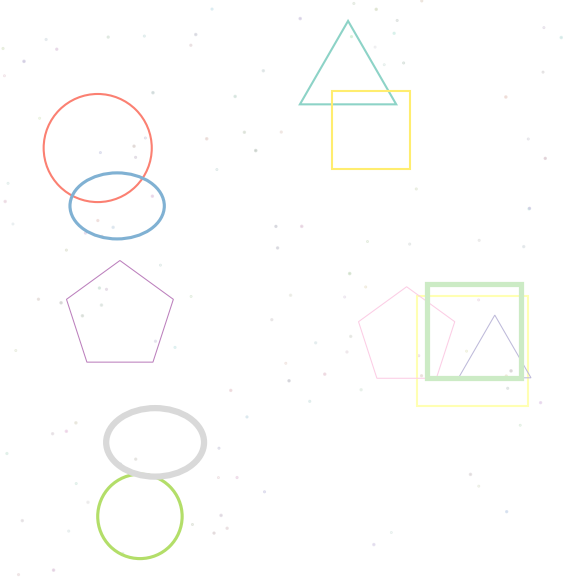[{"shape": "triangle", "thickness": 1, "radius": 0.48, "center": [0.603, 0.867]}, {"shape": "square", "thickness": 1, "radius": 0.48, "center": [0.818, 0.391]}, {"shape": "triangle", "thickness": 0.5, "radius": 0.36, "center": [0.857, 0.381]}, {"shape": "circle", "thickness": 1, "radius": 0.47, "center": [0.169, 0.743]}, {"shape": "oval", "thickness": 1.5, "radius": 0.41, "center": [0.203, 0.643]}, {"shape": "circle", "thickness": 1.5, "radius": 0.37, "center": [0.242, 0.105]}, {"shape": "pentagon", "thickness": 0.5, "radius": 0.44, "center": [0.704, 0.415]}, {"shape": "oval", "thickness": 3, "radius": 0.42, "center": [0.269, 0.233]}, {"shape": "pentagon", "thickness": 0.5, "radius": 0.49, "center": [0.208, 0.451]}, {"shape": "square", "thickness": 2.5, "radius": 0.41, "center": [0.821, 0.427]}, {"shape": "square", "thickness": 1, "radius": 0.34, "center": [0.643, 0.775]}]